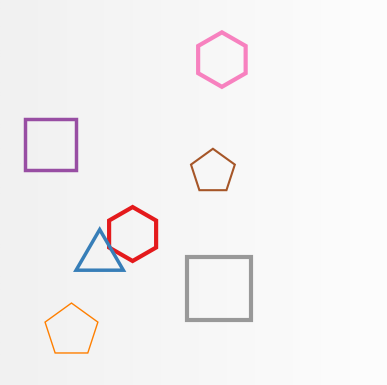[{"shape": "hexagon", "thickness": 3, "radius": 0.35, "center": [0.342, 0.392]}, {"shape": "triangle", "thickness": 2.5, "radius": 0.35, "center": [0.257, 0.333]}, {"shape": "square", "thickness": 2.5, "radius": 0.33, "center": [0.131, 0.626]}, {"shape": "pentagon", "thickness": 1, "radius": 0.36, "center": [0.184, 0.141]}, {"shape": "pentagon", "thickness": 1.5, "radius": 0.3, "center": [0.549, 0.554]}, {"shape": "hexagon", "thickness": 3, "radius": 0.35, "center": [0.573, 0.845]}, {"shape": "square", "thickness": 3, "radius": 0.41, "center": [0.566, 0.251]}]